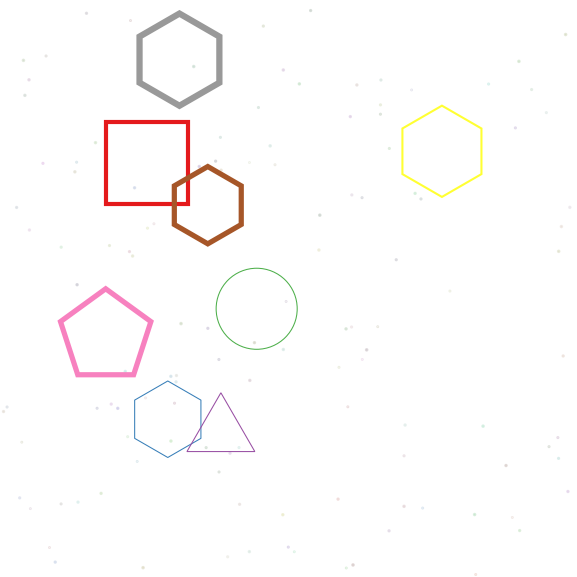[{"shape": "square", "thickness": 2, "radius": 0.35, "center": [0.254, 0.716]}, {"shape": "hexagon", "thickness": 0.5, "radius": 0.33, "center": [0.291, 0.273]}, {"shape": "circle", "thickness": 0.5, "radius": 0.35, "center": [0.444, 0.464]}, {"shape": "triangle", "thickness": 0.5, "radius": 0.34, "center": [0.382, 0.251]}, {"shape": "hexagon", "thickness": 1, "radius": 0.4, "center": [0.765, 0.737]}, {"shape": "hexagon", "thickness": 2.5, "radius": 0.33, "center": [0.36, 0.644]}, {"shape": "pentagon", "thickness": 2.5, "radius": 0.41, "center": [0.183, 0.417]}, {"shape": "hexagon", "thickness": 3, "radius": 0.4, "center": [0.311, 0.896]}]